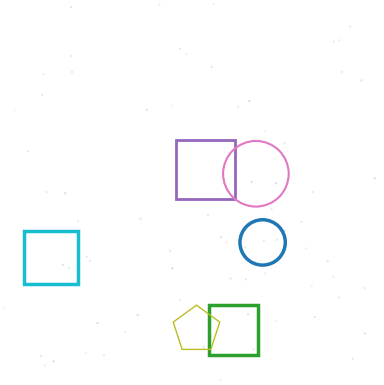[{"shape": "circle", "thickness": 2.5, "radius": 0.29, "center": [0.682, 0.37]}, {"shape": "square", "thickness": 2.5, "radius": 0.32, "center": [0.606, 0.143]}, {"shape": "square", "thickness": 2, "radius": 0.38, "center": [0.535, 0.559]}, {"shape": "circle", "thickness": 1.5, "radius": 0.43, "center": [0.665, 0.549]}, {"shape": "pentagon", "thickness": 1, "radius": 0.32, "center": [0.51, 0.144]}, {"shape": "square", "thickness": 2.5, "radius": 0.35, "center": [0.132, 0.331]}]